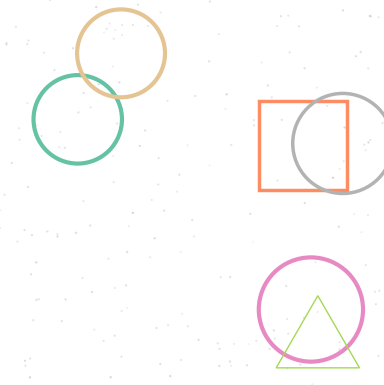[{"shape": "circle", "thickness": 3, "radius": 0.57, "center": [0.202, 0.69]}, {"shape": "square", "thickness": 2.5, "radius": 0.58, "center": [0.787, 0.622]}, {"shape": "circle", "thickness": 3, "radius": 0.68, "center": [0.808, 0.196]}, {"shape": "triangle", "thickness": 1, "radius": 0.62, "center": [0.826, 0.107]}, {"shape": "circle", "thickness": 3, "radius": 0.57, "center": [0.314, 0.861]}, {"shape": "circle", "thickness": 2.5, "radius": 0.65, "center": [0.89, 0.627]}]